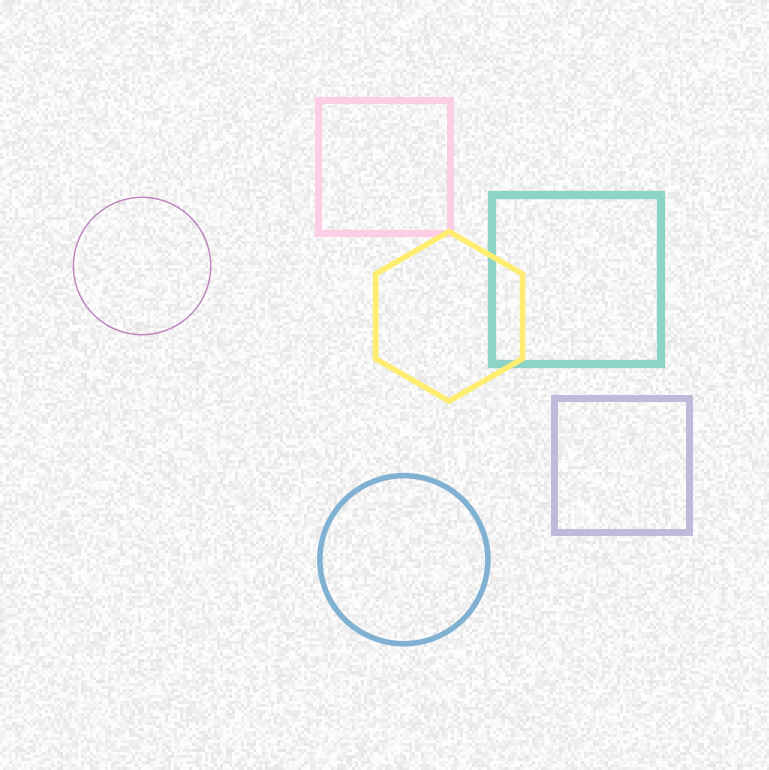[{"shape": "square", "thickness": 3, "radius": 0.55, "center": [0.749, 0.637]}, {"shape": "square", "thickness": 2.5, "radius": 0.44, "center": [0.807, 0.396]}, {"shape": "circle", "thickness": 2, "radius": 0.55, "center": [0.525, 0.273]}, {"shape": "square", "thickness": 2.5, "radius": 0.43, "center": [0.499, 0.784]}, {"shape": "circle", "thickness": 0.5, "radius": 0.45, "center": [0.184, 0.655]}, {"shape": "hexagon", "thickness": 2, "radius": 0.55, "center": [0.583, 0.589]}]